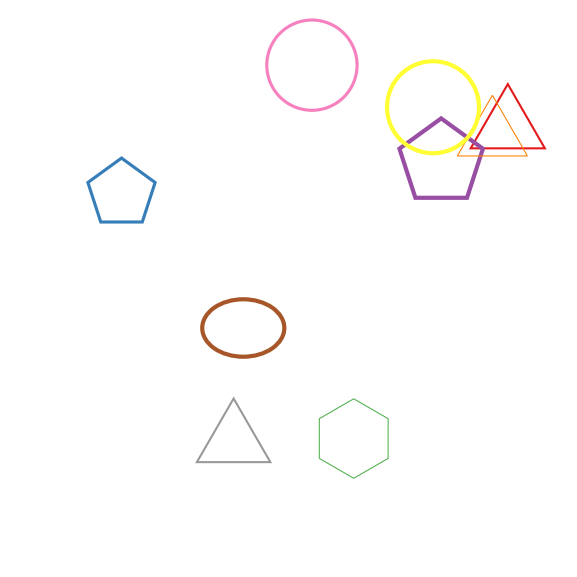[{"shape": "triangle", "thickness": 1, "radius": 0.37, "center": [0.879, 0.779]}, {"shape": "pentagon", "thickness": 1.5, "radius": 0.31, "center": [0.21, 0.664]}, {"shape": "hexagon", "thickness": 0.5, "radius": 0.34, "center": [0.612, 0.24]}, {"shape": "pentagon", "thickness": 2, "radius": 0.38, "center": [0.764, 0.718]}, {"shape": "triangle", "thickness": 0.5, "radius": 0.35, "center": [0.853, 0.764]}, {"shape": "circle", "thickness": 2, "radius": 0.4, "center": [0.75, 0.813]}, {"shape": "oval", "thickness": 2, "radius": 0.36, "center": [0.421, 0.431]}, {"shape": "circle", "thickness": 1.5, "radius": 0.39, "center": [0.54, 0.886]}, {"shape": "triangle", "thickness": 1, "radius": 0.37, "center": [0.405, 0.236]}]